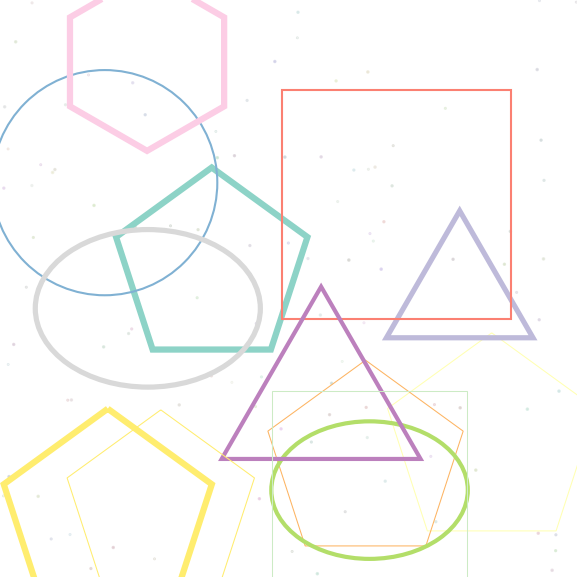[{"shape": "pentagon", "thickness": 3, "radius": 0.87, "center": [0.367, 0.535]}, {"shape": "pentagon", "thickness": 0.5, "radius": 0.95, "center": [0.851, 0.233]}, {"shape": "triangle", "thickness": 2.5, "radius": 0.73, "center": [0.796, 0.488]}, {"shape": "square", "thickness": 1, "radius": 0.99, "center": [0.687, 0.645]}, {"shape": "circle", "thickness": 1, "radius": 0.97, "center": [0.181, 0.683]}, {"shape": "pentagon", "thickness": 0.5, "radius": 0.89, "center": [0.633, 0.198]}, {"shape": "oval", "thickness": 2, "radius": 0.85, "center": [0.64, 0.15]}, {"shape": "hexagon", "thickness": 3, "radius": 0.77, "center": [0.255, 0.892]}, {"shape": "oval", "thickness": 2.5, "radius": 0.97, "center": [0.256, 0.465]}, {"shape": "triangle", "thickness": 2, "radius": 0.99, "center": [0.556, 0.304]}, {"shape": "square", "thickness": 0.5, "radius": 0.84, "center": [0.639, 0.153]}, {"shape": "pentagon", "thickness": 3, "radius": 0.95, "center": [0.187, 0.102]}, {"shape": "pentagon", "thickness": 0.5, "radius": 0.85, "center": [0.278, 0.119]}]